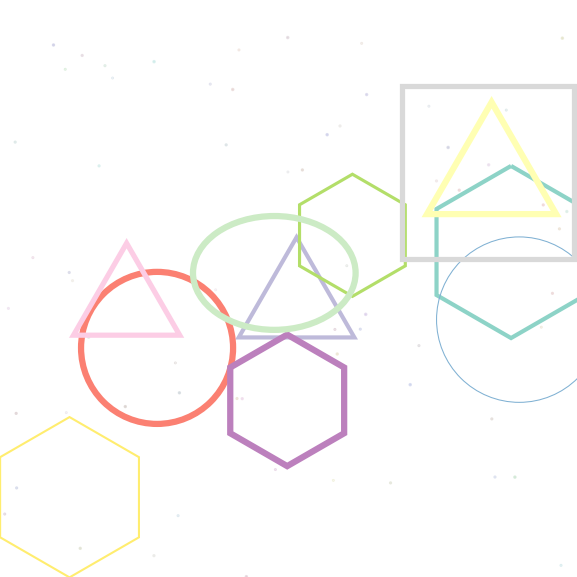[{"shape": "hexagon", "thickness": 2, "radius": 0.75, "center": [0.885, 0.563]}, {"shape": "triangle", "thickness": 3, "radius": 0.65, "center": [0.851, 0.693]}, {"shape": "triangle", "thickness": 2, "radius": 0.58, "center": [0.513, 0.473]}, {"shape": "circle", "thickness": 3, "radius": 0.66, "center": [0.272, 0.397]}, {"shape": "circle", "thickness": 0.5, "radius": 0.72, "center": [0.899, 0.446]}, {"shape": "hexagon", "thickness": 1.5, "radius": 0.53, "center": [0.61, 0.592]}, {"shape": "triangle", "thickness": 2.5, "radius": 0.53, "center": [0.219, 0.472]}, {"shape": "square", "thickness": 2.5, "radius": 0.75, "center": [0.845, 0.7]}, {"shape": "hexagon", "thickness": 3, "radius": 0.57, "center": [0.497, 0.306]}, {"shape": "oval", "thickness": 3, "radius": 0.7, "center": [0.475, 0.527]}, {"shape": "hexagon", "thickness": 1, "radius": 0.69, "center": [0.12, 0.138]}]